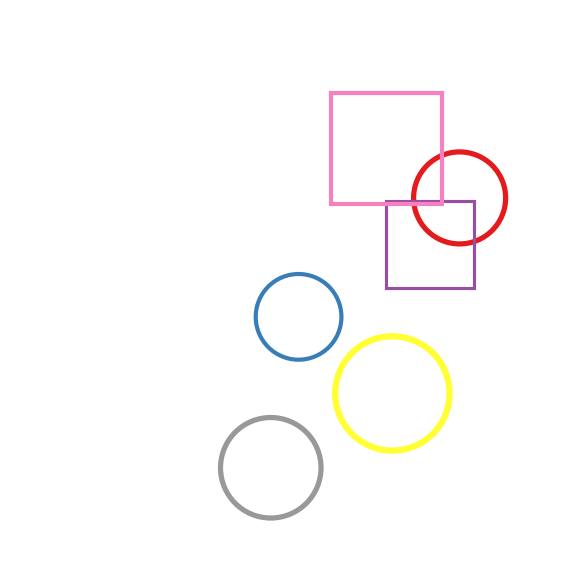[{"shape": "circle", "thickness": 2.5, "radius": 0.4, "center": [0.796, 0.656]}, {"shape": "circle", "thickness": 2, "radius": 0.37, "center": [0.517, 0.45]}, {"shape": "square", "thickness": 1.5, "radius": 0.38, "center": [0.744, 0.575]}, {"shape": "circle", "thickness": 3, "radius": 0.5, "center": [0.679, 0.318]}, {"shape": "square", "thickness": 2, "radius": 0.48, "center": [0.669, 0.742]}, {"shape": "circle", "thickness": 2.5, "radius": 0.44, "center": [0.469, 0.189]}]